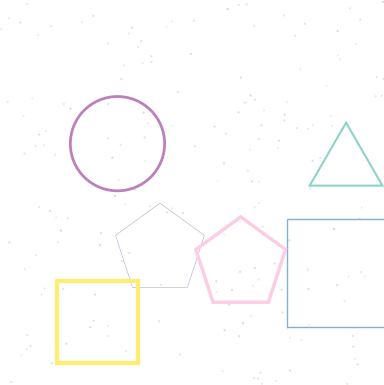[{"shape": "triangle", "thickness": 1.5, "radius": 0.55, "center": [0.899, 0.572]}, {"shape": "pentagon", "thickness": 0.5, "radius": 0.61, "center": [0.415, 0.351]}, {"shape": "square", "thickness": 1, "radius": 0.7, "center": [0.885, 0.291]}, {"shape": "pentagon", "thickness": 2.5, "radius": 0.61, "center": [0.625, 0.314]}, {"shape": "circle", "thickness": 2, "radius": 0.61, "center": [0.305, 0.627]}, {"shape": "square", "thickness": 3, "radius": 0.53, "center": [0.254, 0.164]}]